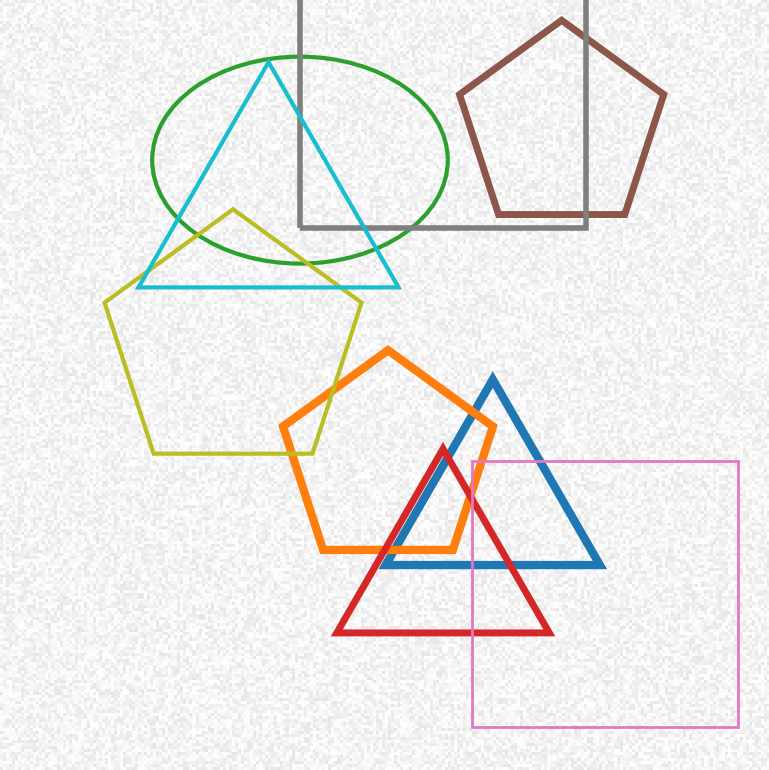[{"shape": "triangle", "thickness": 3, "radius": 0.8, "center": [0.64, 0.346]}, {"shape": "pentagon", "thickness": 3, "radius": 0.72, "center": [0.504, 0.402]}, {"shape": "oval", "thickness": 1.5, "radius": 0.96, "center": [0.39, 0.792]}, {"shape": "triangle", "thickness": 2.5, "radius": 0.8, "center": [0.575, 0.258]}, {"shape": "pentagon", "thickness": 2.5, "radius": 0.7, "center": [0.729, 0.834]}, {"shape": "square", "thickness": 1, "radius": 0.86, "center": [0.785, 0.229]}, {"shape": "square", "thickness": 2, "radius": 0.93, "center": [0.576, 0.889]}, {"shape": "pentagon", "thickness": 1.5, "radius": 0.88, "center": [0.303, 0.553]}, {"shape": "triangle", "thickness": 1.5, "radius": 0.98, "center": [0.349, 0.724]}]